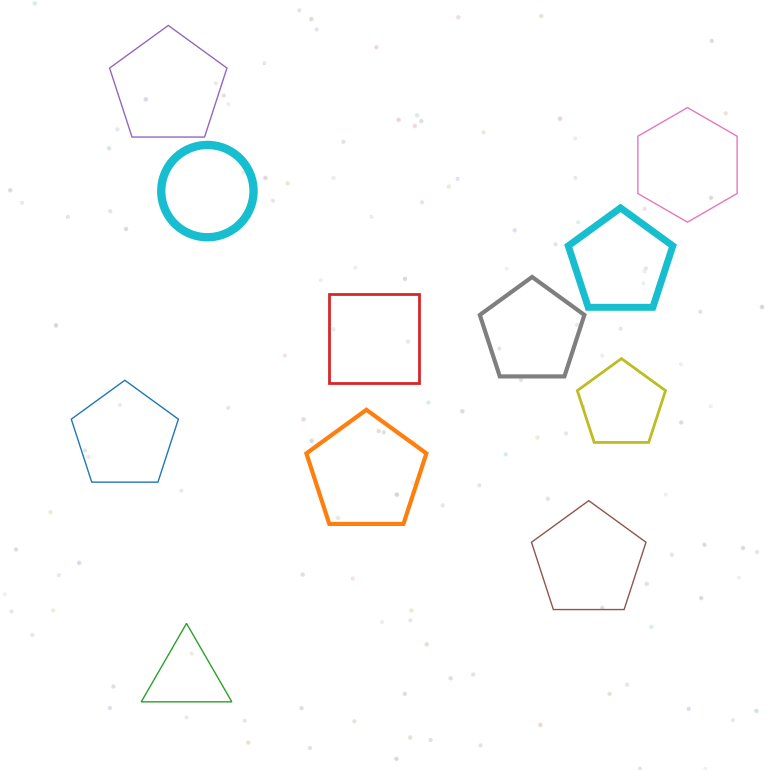[{"shape": "pentagon", "thickness": 0.5, "radius": 0.37, "center": [0.162, 0.433]}, {"shape": "pentagon", "thickness": 1.5, "radius": 0.41, "center": [0.476, 0.386]}, {"shape": "triangle", "thickness": 0.5, "radius": 0.34, "center": [0.242, 0.122]}, {"shape": "square", "thickness": 1, "radius": 0.29, "center": [0.486, 0.56]}, {"shape": "pentagon", "thickness": 0.5, "radius": 0.4, "center": [0.219, 0.887]}, {"shape": "pentagon", "thickness": 0.5, "radius": 0.39, "center": [0.765, 0.272]}, {"shape": "hexagon", "thickness": 0.5, "radius": 0.37, "center": [0.893, 0.786]}, {"shape": "pentagon", "thickness": 1.5, "radius": 0.36, "center": [0.691, 0.569]}, {"shape": "pentagon", "thickness": 1, "radius": 0.3, "center": [0.807, 0.474]}, {"shape": "circle", "thickness": 3, "radius": 0.3, "center": [0.269, 0.752]}, {"shape": "pentagon", "thickness": 2.5, "radius": 0.36, "center": [0.806, 0.659]}]